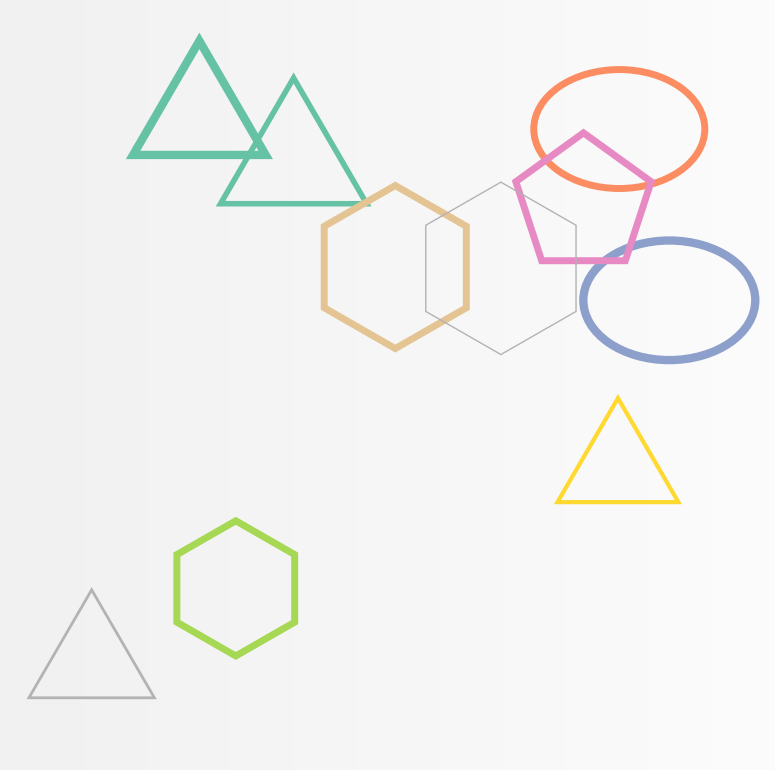[{"shape": "triangle", "thickness": 2, "radius": 0.54, "center": [0.379, 0.79]}, {"shape": "triangle", "thickness": 3, "radius": 0.49, "center": [0.257, 0.848]}, {"shape": "oval", "thickness": 2.5, "radius": 0.55, "center": [0.799, 0.832]}, {"shape": "oval", "thickness": 3, "radius": 0.55, "center": [0.864, 0.61]}, {"shape": "pentagon", "thickness": 2.5, "radius": 0.46, "center": [0.753, 0.736]}, {"shape": "hexagon", "thickness": 2.5, "radius": 0.44, "center": [0.304, 0.236]}, {"shape": "triangle", "thickness": 1.5, "radius": 0.45, "center": [0.797, 0.393]}, {"shape": "hexagon", "thickness": 2.5, "radius": 0.53, "center": [0.51, 0.653]}, {"shape": "hexagon", "thickness": 0.5, "radius": 0.56, "center": [0.646, 0.652]}, {"shape": "triangle", "thickness": 1, "radius": 0.47, "center": [0.118, 0.14]}]